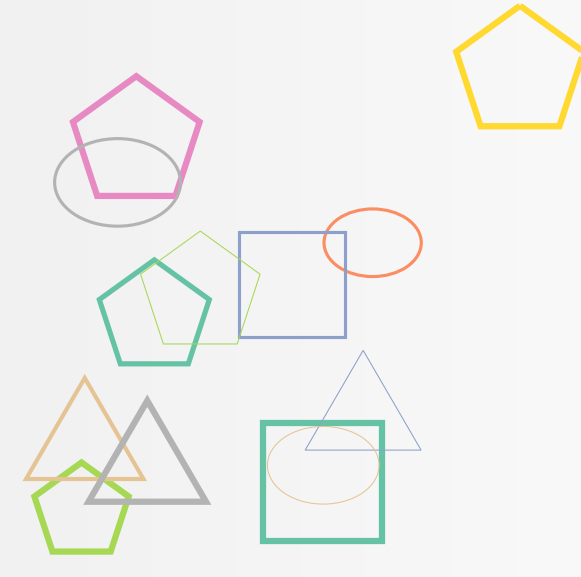[{"shape": "square", "thickness": 3, "radius": 0.51, "center": [0.555, 0.165]}, {"shape": "pentagon", "thickness": 2.5, "radius": 0.5, "center": [0.265, 0.45]}, {"shape": "oval", "thickness": 1.5, "radius": 0.42, "center": [0.641, 0.579]}, {"shape": "triangle", "thickness": 0.5, "radius": 0.58, "center": [0.625, 0.277]}, {"shape": "square", "thickness": 1.5, "radius": 0.46, "center": [0.503, 0.506]}, {"shape": "pentagon", "thickness": 3, "radius": 0.57, "center": [0.234, 0.753]}, {"shape": "pentagon", "thickness": 0.5, "radius": 0.54, "center": [0.345, 0.491]}, {"shape": "pentagon", "thickness": 3, "radius": 0.43, "center": [0.14, 0.113]}, {"shape": "pentagon", "thickness": 3, "radius": 0.58, "center": [0.895, 0.874]}, {"shape": "triangle", "thickness": 2, "radius": 0.58, "center": [0.146, 0.228]}, {"shape": "oval", "thickness": 0.5, "radius": 0.48, "center": [0.556, 0.193]}, {"shape": "triangle", "thickness": 3, "radius": 0.58, "center": [0.253, 0.189]}, {"shape": "oval", "thickness": 1.5, "radius": 0.54, "center": [0.202, 0.683]}]